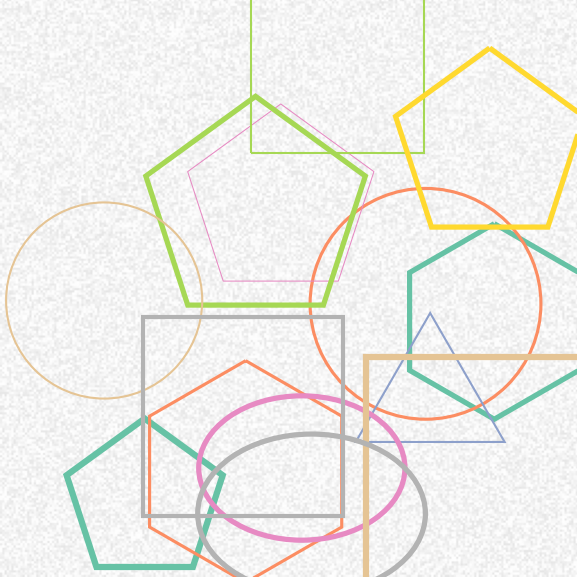[{"shape": "hexagon", "thickness": 2.5, "radius": 0.85, "center": [0.856, 0.442]}, {"shape": "pentagon", "thickness": 3, "radius": 0.71, "center": [0.25, 0.132]}, {"shape": "hexagon", "thickness": 1.5, "radius": 0.96, "center": [0.425, 0.182]}, {"shape": "circle", "thickness": 1.5, "radius": 1.0, "center": [0.737, 0.473]}, {"shape": "triangle", "thickness": 1, "radius": 0.74, "center": [0.745, 0.308]}, {"shape": "pentagon", "thickness": 0.5, "radius": 0.85, "center": [0.486, 0.65]}, {"shape": "oval", "thickness": 2.5, "radius": 0.89, "center": [0.523, 0.189]}, {"shape": "pentagon", "thickness": 2.5, "radius": 1.0, "center": [0.443, 0.632]}, {"shape": "square", "thickness": 1, "radius": 0.75, "center": [0.585, 0.885]}, {"shape": "pentagon", "thickness": 2.5, "radius": 0.86, "center": [0.848, 0.745]}, {"shape": "square", "thickness": 3, "radius": 0.99, "center": [0.831, 0.184]}, {"shape": "circle", "thickness": 1, "radius": 0.85, "center": [0.18, 0.479]}, {"shape": "square", "thickness": 2, "radius": 0.86, "center": [0.421, 0.278]}, {"shape": "oval", "thickness": 2.5, "radius": 0.99, "center": [0.539, 0.11]}]